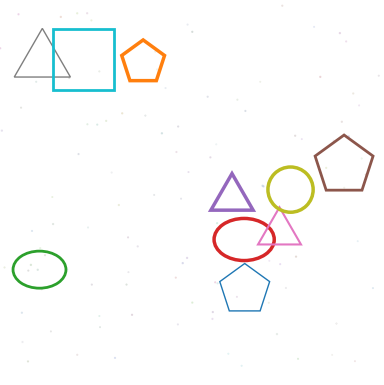[{"shape": "pentagon", "thickness": 1, "radius": 0.34, "center": [0.636, 0.248]}, {"shape": "pentagon", "thickness": 2.5, "radius": 0.29, "center": [0.372, 0.838]}, {"shape": "oval", "thickness": 2, "radius": 0.34, "center": [0.103, 0.3]}, {"shape": "oval", "thickness": 2.5, "radius": 0.39, "center": [0.634, 0.378]}, {"shape": "triangle", "thickness": 2.5, "radius": 0.32, "center": [0.603, 0.486]}, {"shape": "pentagon", "thickness": 2, "radius": 0.4, "center": [0.894, 0.57]}, {"shape": "triangle", "thickness": 1.5, "radius": 0.32, "center": [0.726, 0.397]}, {"shape": "triangle", "thickness": 1, "radius": 0.42, "center": [0.11, 0.842]}, {"shape": "circle", "thickness": 2.5, "radius": 0.29, "center": [0.755, 0.507]}, {"shape": "square", "thickness": 2, "radius": 0.39, "center": [0.217, 0.845]}]